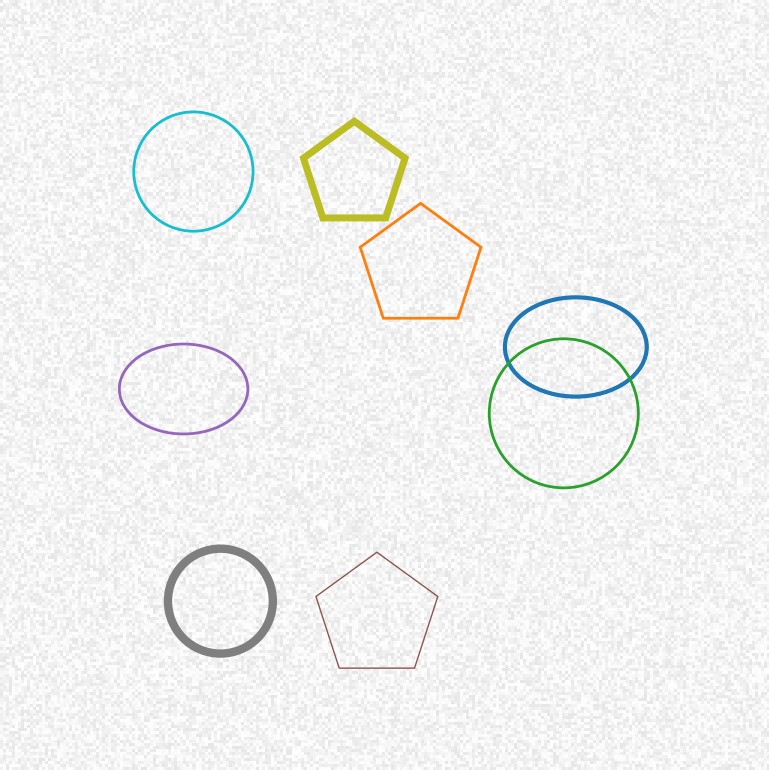[{"shape": "oval", "thickness": 1.5, "radius": 0.46, "center": [0.748, 0.549]}, {"shape": "pentagon", "thickness": 1, "radius": 0.41, "center": [0.546, 0.653]}, {"shape": "circle", "thickness": 1, "radius": 0.48, "center": [0.732, 0.463]}, {"shape": "oval", "thickness": 1, "radius": 0.42, "center": [0.238, 0.495]}, {"shape": "pentagon", "thickness": 0.5, "radius": 0.42, "center": [0.489, 0.2]}, {"shape": "circle", "thickness": 3, "radius": 0.34, "center": [0.286, 0.219]}, {"shape": "pentagon", "thickness": 2.5, "radius": 0.35, "center": [0.46, 0.773]}, {"shape": "circle", "thickness": 1, "radius": 0.39, "center": [0.251, 0.777]}]